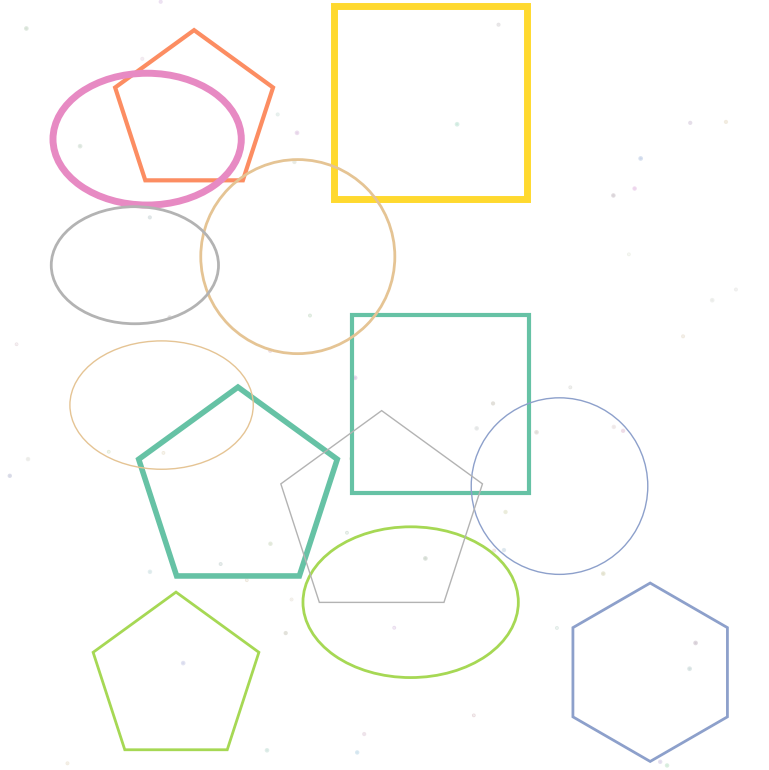[{"shape": "pentagon", "thickness": 2, "radius": 0.68, "center": [0.309, 0.362]}, {"shape": "square", "thickness": 1.5, "radius": 0.58, "center": [0.572, 0.476]}, {"shape": "pentagon", "thickness": 1.5, "radius": 0.54, "center": [0.252, 0.853]}, {"shape": "hexagon", "thickness": 1, "radius": 0.58, "center": [0.844, 0.127]}, {"shape": "circle", "thickness": 0.5, "radius": 0.57, "center": [0.727, 0.369]}, {"shape": "oval", "thickness": 2.5, "radius": 0.61, "center": [0.191, 0.819]}, {"shape": "pentagon", "thickness": 1, "radius": 0.57, "center": [0.229, 0.118]}, {"shape": "oval", "thickness": 1, "radius": 0.7, "center": [0.533, 0.218]}, {"shape": "square", "thickness": 2.5, "radius": 0.63, "center": [0.559, 0.867]}, {"shape": "oval", "thickness": 0.5, "radius": 0.6, "center": [0.21, 0.474]}, {"shape": "circle", "thickness": 1, "radius": 0.63, "center": [0.387, 0.667]}, {"shape": "oval", "thickness": 1, "radius": 0.54, "center": [0.175, 0.656]}, {"shape": "pentagon", "thickness": 0.5, "radius": 0.69, "center": [0.496, 0.329]}]